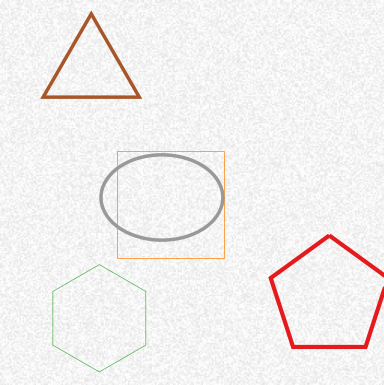[{"shape": "pentagon", "thickness": 3, "radius": 0.8, "center": [0.855, 0.228]}, {"shape": "hexagon", "thickness": 0.5, "radius": 0.7, "center": [0.258, 0.173]}, {"shape": "square", "thickness": 0.5, "radius": 0.7, "center": [0.443, 0.468]}, {"shape": "triangle", "thickness": 2.5, "radius": 0.72, "center": [0.237, 0.82]}, {"shape": "oval", "thickness": 2.5, "radius": 0.79, "center": [0.421, 0.487]}]